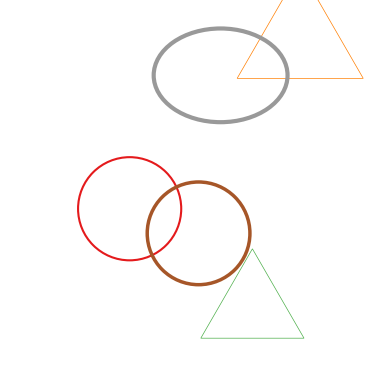[{"shape": "circle", "thickness": 1.5, "radius": 0.67, "center": [0.337, 0.458]}, {"shape": "triangle", "thickness": 0.5, "radius": 0.77, "center": [0.656, 0.199]}, {"shape": "triangle", "thickness": 0.5, "radius": 0.95, "center": [0.78, 0.891]}, {"shape": "circle", "thickness": 2.5, "radius": 0.67, "center": [0.516, 0.394]}, {"shape": "oval", "thickness": 3, "radius": 0.87, "center": [0.573, 0.804]}]